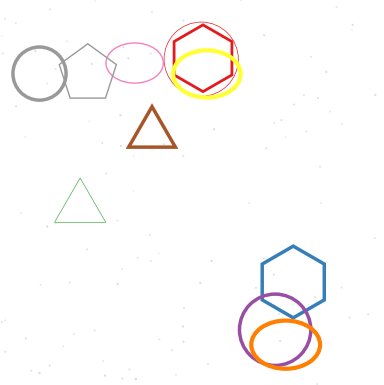[{"shape": "circle", "thickness": 0.5, "radius": 0.48, "center": [0.523, 0.846]}, {"shape": "hexagon", "thickness": 2, "radius": 0.43, "center": [0.527, 0.849]}, {"shape": "hexagon", "thickness": 2.5, "radius": 0.47, "center": [0.762, 0.268]}, {"shape": "triangle", "thickness": 0.5, "radius": 0.38, "center": [0.208, 0.461]}, {"shape": "circle", "thickness": 2.5, "radius": 0.46, "center": [0.715, 0.143]}, {"shape": "oval", "thickness": 3, "radius": 0.45, "center": [0.742, 0.105]}, {"shape": "oval", "thickness": 3, "radius": 0.44, "center": [0.537, 0.808]}, {"shape": "triangle", "thickness": 2.5, "radius": 0.35, "center": [0.395, 0.653]}, {"shape": "oval", "thickness": 1, "radius": 0.37, "center": [0.35, 0.836]}, {"shape": "circle", "thickness": 2.5, "radius": 0.35, "center": [0.103, 0.809]}, {"shape": "pentagon", "thickness": 1, "radius": 0.39, "center": [0.228, 0.808]}]